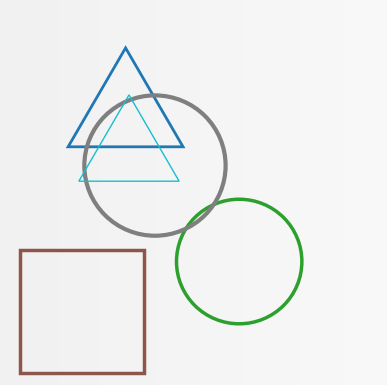[{"shape": "triangle", "thickness": 2, "radius": 0.86, "center": [0.324, 0.704]}, {"shape": "circle", "thickness": 2.5, "radius": 0.81, "center": [0.617, 0.321]}, {"shape": "square", "thickness": 2.5, "radius": 0.8, "center": [0.211, 0.19]}, {"shape": "circle", "thickness": 3, "radius": 0.91, "center": [0.4, 0.57]}, {"shape": "triangle", "thickness": 1, "radius": 0.75, "center": [0.333, 0.604]}]